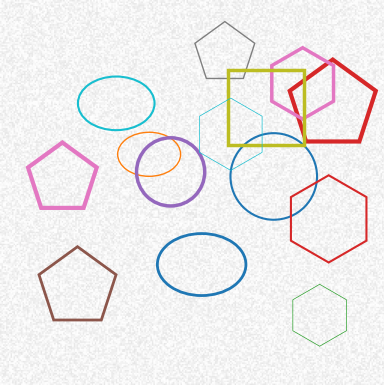[{"shape": "oval", "thickness": 2, "radius": 0.58, "center": [0.524, 0.313]}, {"shape": "circle", "thickness": 1.5, "radius": 0.56, "center": [0.711, 0.542]}, {"shape": "oval", "thickness": 1, "radius": 0.41, "center": [0.387, 0.599]}, {"shape": "hexagon", "thickness": 0.5, "radius": 0.4, "center": [0.83, 0.181]}, {"shape": "hexagon", "thickness": 1.5, "radius": 0.57, "center": [0.854, 0.431]}, {"shape": "pentagon", "thickness": 3, "radius": 0.59, "center": [0.864, 0.728]}, {"shape": "circle", "thickness": 2.5, "radius": 0.44, "center": [0.443, 0.554]}, {"shape": "pentagon", "thickness": 2, "radius": 0.53, "center": [0.201, 0.254]}, {"shape": "hexagon", "thickness": 2.5, "radius": 0.46, "center": [0.786, 0.783]}, {"shape": "pentagon", "thickness": 3, "radius": 0.47, "center": [0.162, 0.536]}, {"shape": "pentagon", "thickness": 1, "radius": 0.41, "center": [0.584, 0.862]}, {"shape": "square", "thickness": 2.5, "radius": 0.49, "center": [0.691, 0.721]}, {"shape": "hexagon", "thickness": 0.5, "radius": 0.47, "center": [0.599, 0.651]}, {"shape": "oval", "thickness": 1.5, "radius": 0.5, "center": [0.302, 0.732]}]